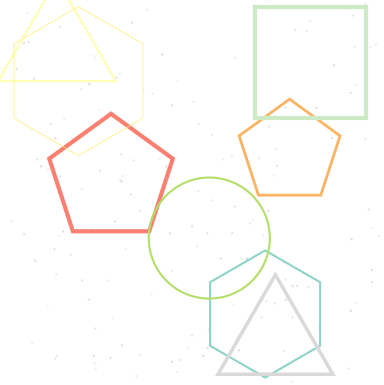[{"shape": "hexagon", "thickness": 1.5, "radius": 0.83, "center": [0.689, 0.184]}, {"shape": "triangle", "thickness": 1.5, "radius": 0.88, "center": [0.148, 0.877]}, {"shape": "pentagon", "thickness": 3, "radius": 0.84, "center": [0.288, 0.536]}, {"shape": "pentagon", "thickness": 2, "radius": 0.69, "center": [0.752, 0.605]}, {"shape": "circle", "thickness": 1.5, "radius": 0.79, "center": [0.544, 0.382]}, {"shape": "triangle", "thickness": 2.5, "radius": 0.86, "center": [0.715, 0.114]}, {"shape": "square", "thickness": 3, "radius": 0.72, "center": [0.808, 0.838]}, {"shape": "hexagon", "thickness": 0.5, "radius": 0.97, "center": [0.204, 0.79]}]